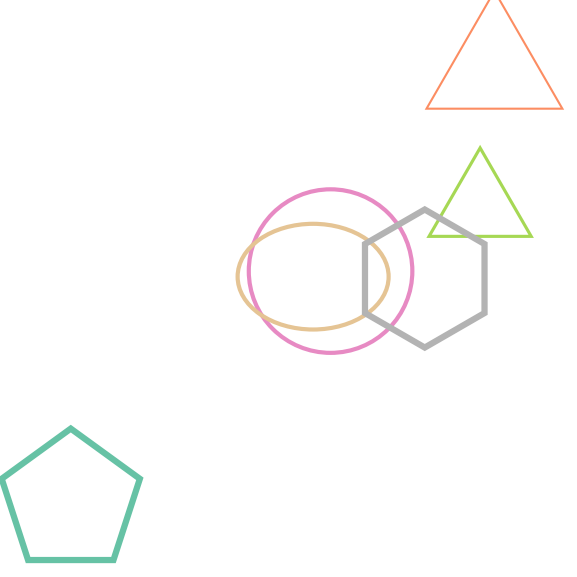[{"shape": "pentagon", "thickness": 3, "radius": 0.63, "center": [0.123, 0.131]}, {"shape": "triangle", "thickness": 1, "radius": 0.68, "center": [0.856, 0.879]}, {"shape": "circle", "thickness": 2, "radius": 0.71, "center": [0.572, 0.53]}, {"shape": "triangle", "thickness": 1.5, "radius": 0.51, "center": [0.831, 0.641]}, {"shape": "oval", "thickness": 2, "radius": 0.65, "center": [0.542, 0.52]}, {"shape": "hexagon", "thickness": 3, "radius": 0.6, "center": [0.736, 0.517]}]